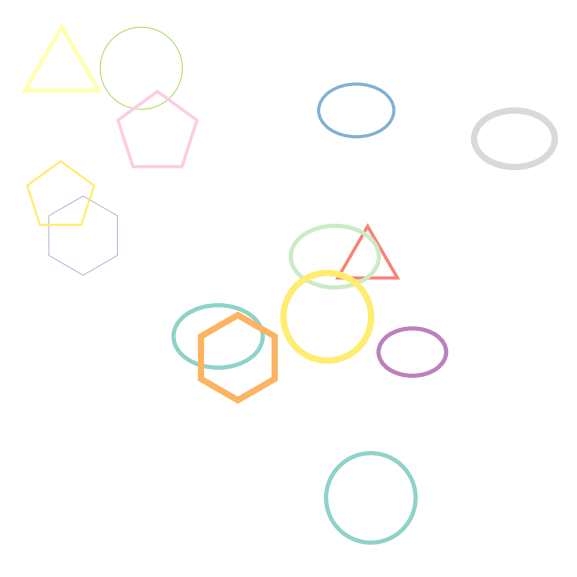[{"shape": "oval", "thickness": 2, "radius": 0.39, "center": [0.378, 0.417]}, {"shape": "circle", "thickness": 2, "radius": 0.39, "center": [0.642, 0.137]}, {"shape": "triangle", "thickness": 2, "radius": 0.37, "center": [0.107, 0.879]}, {"shape": "hexagon", "thickness": 0.5, "radius": 0.34, "center": [0.144, 0.591]}, {"shape": "triangle", "thickness": 1.5, "radius": 0.3, "center": [0.637, 0.548]}, {"shape": "oval", "thickness": 1.5, "radius": 0.33, "center": [0.617, 0.808]}, {"shape": "hexagon", "thickness": 3, "radius": 0.37, "center": [0.412, 0.38]}, {"shape": "circle", "thickness": 0.5, "radius": 0.36, "center": [0.245, 0.881]}, {"shape": "pentagon", "thickness": 1.5, "radius": 0.36, "center": [0.273, 0.769]}, {"shape": "oval", "thickness": 3, "radius": 0.35, "center": [0.891, 0.759]}, {"shape": "oval", "thickness": 2, "radius": 0.29, "center": [0.714, 0.389]}, {"shape": "oval", "thickness": 2, "radius": 0.38, "center": [0.58, 0.555]}, {"shape": "pentagon", "thickness": 1, "radius": 0.3, "center": [0.105, 0.659]}, {"shape": "circle", "thickness": 3, "radius": 0.38, "center": [0.567, 0.451]}]